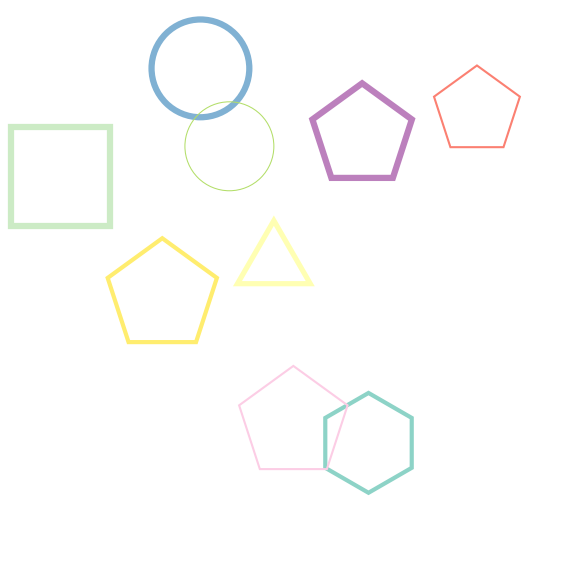[{"shape": "hexagon", "thickness": 2, "radius": 0.43, "center": [0.638, 0.232]}, {"shape": "triangle", "thickness": 2.5, "radius": 0.36, "center": [0.474, 0.544]}, {"shape": "pentagon", "thickness": 1, "radius": 0.39, "center": [0.826, 0.808]}, {"shape": "circle", "thickness": 3, "radius": 0.42, "center": [0.347, 0.881]}, {"shape": "circle", "thickness": 0.5, "radius": 0.39, "center": [0.397, 0.746]}, {"shape": "pentagon", "thickness": 1, "radius": 0.49, "center": [0.508, 0.267]}, {"shape": "pentagon", "thickness": 3, "radius": 0.45, "center": [0.627, 0.764]}, {"shape": "square", "thickness": 3, "radius": 0.43, "center": [0.105, 0.694]}, {"shape": "pentagon", "thickness": 2, "radius": 0.5, "center": [0.281, 0.487]}]